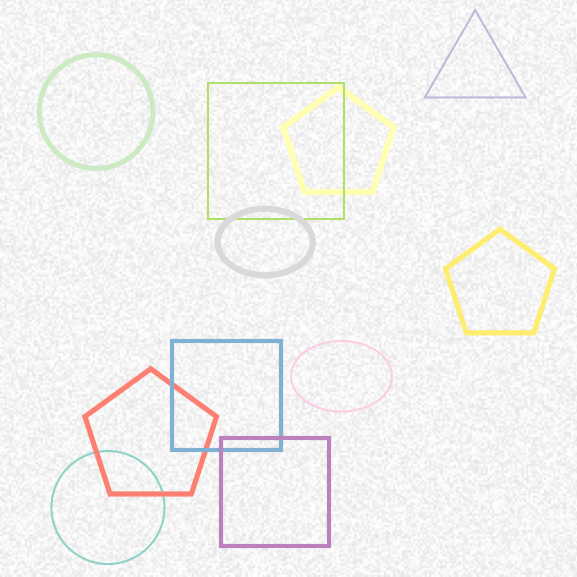[{"shape": "circle", "thickness": 1, "radius": 0.49, "center": [0.187, 0.12]}, {"shape": "pentagon", "thickness": 3, "radius": 0.5, "center": [0.586, 0.748]}, {"shape": "triangle", "thickness": 1, "radius": 0.5, "center": [0.823, 0.881]}, {"shape": "pentagon", "thickness": 2.5, "radius": 0.6, "center": [0.261, 0.241]}, {"shape": "square", "thickness": 2, "radius": 0.47, "center": [0.393, 0.314]}, {"shape": "square", "thickness": 1, "radius": 0.59, "center": [0.478, 0.737]}, {"shape": "oval", "thickness": 1, "radius": 0.44, "center": [0.591, 0.348]}, {"shape": "oval", "thickness": 3, "radius": 0.41, "center": [0.459, 0.58]}, {"shape": "square", "thickness": 2, "radius": 0.47, "center": [0.477, 0.147]}, {"shape": "circle", "thickness": 2.5, "radius": 0.49, "center": [0.166, 0.806]}, {"shape": "pentagon", "thickness": 2.5, "radius": 0.5, "center": [0.866, 0.503]}]